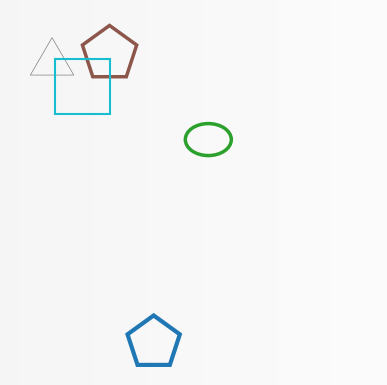[{"shape": "pentagon", "thickness": 3, "radius": 0.35, "center": [0.397, 0.11]}, {"shape": "oval", "thickness": 2.5, "radius": 0.3, "center": [0.538, 0.637]}, {"shape": "pentagon", "thickness": 2.5, "radius": 0.37, "center": [0.283, 0.86]}, {"shape": "triangle", "thickness": 0.5, "radius": 0.32, "center": [0.134, 0.837]}, {"shape": "square", "thickness": 1.5, "radius": 0.36, "center": [0.213, 0.774]}]